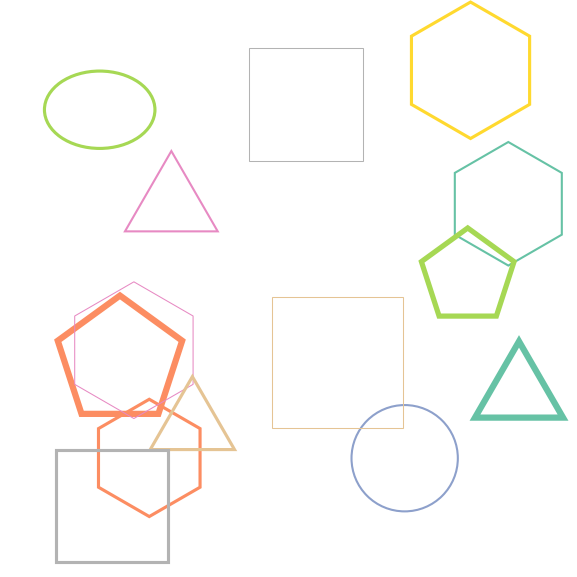[{"shape": "triangle", "thickness": 3, "radius": 0.44, "center": [0.899, 0.32]}, {"shape": "hexagon", "thickness": 1, "radius": 0.53, "center": [0.88, 0.646]}, {"shape": "pentagon", "thickness": 3, "radius": 0.57, "center": [0.208, 0.374]}, {"shape": "hexagon", "thickness": 1.5, "radius": 0.51, "center": [0.258, 0.206]}, {"shape": "circle", "thickness": 1, "radius": 0.46, "center": [0.701, 0.206]}, {"shape": "triangle", "thickness": 1, "radius": 0.46, "center": [0.297, 0.645]}, {"shape": "hexagon", "thickness": 0.5, "radius": 0.59, "center": [0.232, 0.393]}, {"shape": "oval", "thickness": 1.5, "radius": 0.48, "center": [0.173, 0.809]}, {"shape": "pentagon", "thickness": 2.5, "radius": 0.42, "center": [0.81, 0.52]}, {"shape": "hexagon", "thickness": 1.5, "radius": 0.59, "center": [0.815, 0.877]}, {"shape": "triangle", "thickness": 1.5, "radius": 0.42, "center": [0.333, 0.263]}, {"shape": "square", "thickness": 0.5, "radius": 0.57, "center": [0.584, 0.371]}, {"shape": "square", "thickness": 0.5, "radius": 0.49, "center": [0.53, 0.818]}, {"shape": "square", "thickness": 1.5, "radius": 0.49, "center": [0.194, 0.122]}]